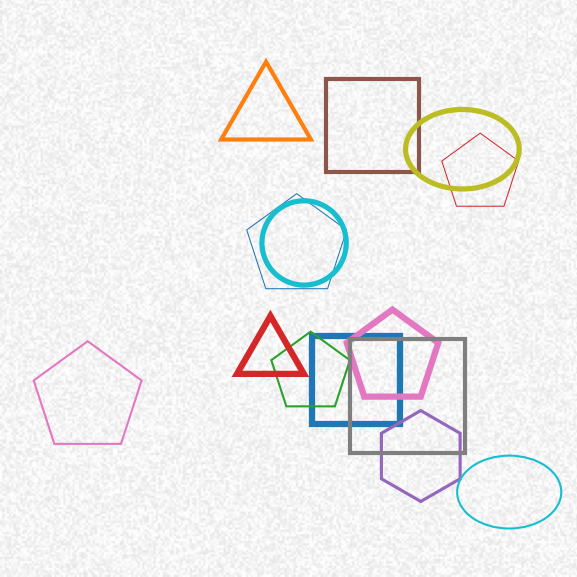[{"shape": "pentagon", "thickness": 0.5, "radius": 0.45, "center": [0.514, 0.573]}, {"shape": "square", "thickness": 3, "radius": 0.38, "center": [0.616, 0.341]}, {"shape": "triangle", "thickness": 2, "radius": 0.45, "center": [0.461, 0.802]}, {"shape": "pentagon", "thickness": 1, "radius": 0.36, "center": [0.538, 0.353]}, {"shape": "pentagon", "thickness": 0.5, "radius": 0.35, "center": [0.832, 0.699]}, {"shape": "triangle", "thickness": 3, "radius": 0.33, "center": [0.468, 0.385]}, {"shape": "hexagon", "thickness": 1.5, "radius": 0.39, "center": [0.729, 0.209]}, {"shape": "square", "thickness": 2, "radius": 0.4, "center": [0.645, 0.782]}, {"shape": "pentagon", "thickness": 1, "radius": 0.49, "center": [0.152, 0.31]}, {"shape": "pentagon", "thickness": 3, "radius": 0.42, "center": [0.68, 0.38]}, {"shape": "square", "thickness": 2, "radius": 0.5, "center": [0.706, 0.314]}, {"shape": "oval", "thickness": 2.5, "radius": 0.49, "center": [0.801, 0.741]}, {"shape": "oval", "thickness": 1, "radius": 0.45, "center": [0.882, 0.147]}, {"shape": "circle", "thickness": 2.5, "radius": 0.37, "center": [0.527, 0.578]}]